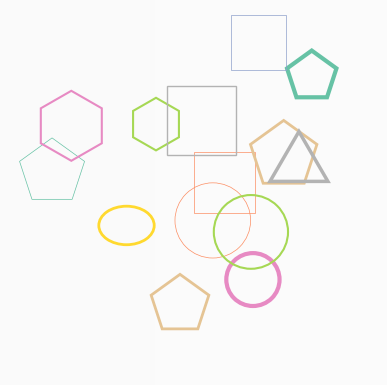[{"shape": "pentagon", "thickness": 3, "radius": 0.34, "center": [0.804, 0.802]}, {"shape": "pentagon", "thickness": 0.5, "radius": 0.44, "center": [0.134, 0.554]}, {"shape": "circle", "thickness": 0.5, "radius": 0.49, "center": [0.549, 0.427]}, {"shape": "square", "thickness": 0.5, "radius": 0.39, "center": [0.578, 0.526]}, {"shape": "square", "thickness": 0.5, "radius": 0.35, "center": [0.668, 0.889]}, {"shape": "circle", "thickness": 3, "radius": 0.34, "center": [0.653, 0.274]}, {"shape": "hexagon", "thickness": 1.5, "radius": 0.45, "center": [0.184, 0.673]}, {"shape": "hexagon", "thickness": 1.5, "radius": 0.34, "center": [0.403, 0.678]}, {"shape": "circle", "thickness": 1.5, "radius": 0.48, "center": [0.648, 0.398]}, {"shape": "oval", "thickness": 2, "radius": 0.36, "center": [0.326, 0.414]}, {"shape": "pentagon", "thickness": 2, "radius": 0.45, "center": [0.732, 0.597]}, {"shape": "pentagon", "thickness": 2, "radius": 0.39, "center": [0.465, 0.209]}, {"shape": "square", "thickness": 1, "radius": 0.45, "center": [0.52, 0.687]}, {"shape": "triangle", "thickness": 2.5, "radius": 0.43, "center": [0.771, 0.572]}]